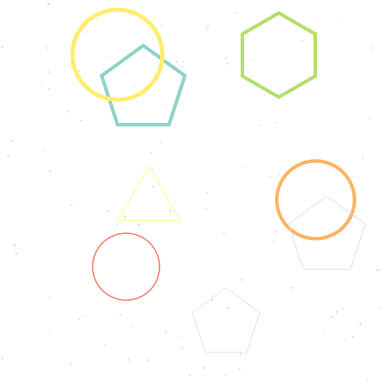[{"shape": "pentagon", "thickness": 2.5, "radius": 0.57, "center": [0.372, 0.768]}, {"shape": "triangle", "thickness": 1, "radius": 0.47, "center": [0.387, 0.474]}, {"shape": "circle", "thickness": 1, "radius": 0.43, "center": [0.327, 0.307]}, {"shape": "circle", "thickness": 2.5, "radius": 0.5, "center": [0.82, 0.481]}, {"shape": "hexagon", "thickness": 2.5, "radius": 0.55, "center": [0.724, 0.857]}, {"shape": "pentagon", "thickness": 0.5, "radius": 0.52, "center": [0.849, 0.386]}, {"shape": "pentagon", "thickness": 0.5, "radius": 0.46, "center": [0.587, 0.16]}, {"shape": "circle", "thickness": 3, "radius": 0.58, "center": [0.305, 0.858]}]